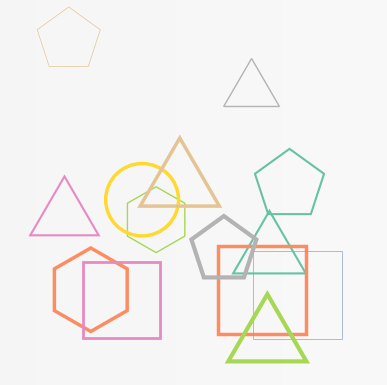[{"shape": "triangle", "thickness": 1.5, "radius": 0.54, "center": [0.695, 0.344]}, {"shape": "pentagon", "thickness": 1.5, "radius": 0.47, "center": [0.747, 0.52]}, {"shape": "hexagon", "thickness": 2.5, "radius": 0.54, "center": [0.234, 0.247]}, {"shape": "square", "thickness": 2.5, "radius": 0.57, "center": [0.676, 0.246]}, {"shape": "square", "thickness": 0.5, "radius": 0.57, "center": [0.769, 0.234]}, {"shape": "square", "thickness": 2, "radius": 0.49, "center": [0.314, 0.222]}, {"shape": "triangle", "thickness": 1.5, "radius": 0.51, "center": [0.166, 0.44]}, {"shape": "triangle", "thickness": 3, "radius": 0.58, "center": [0.69, 0.12]}, {"shape": "hexagon", "thickness": 1, "radius": 0.43, "center": [0.403, 0.429]}, {"shape": "circle", "thickness": 2.5, "radius": 0.47, "center": [0.367, 0.481]}, {"shape": "pentagon", "thickness": 0.5, "radius": 0.43, "center": [0.177, 0.896]}, {"shape": "triangle", "thickness": 2.5, "radius": 0.59, "center": [0.464, 0.524]}, {"shape": "triangle", "thickness": 1, "radius": 0.42, "center": [0.649, 0.765]}, {"shape": "pentagon", "thickness": 3, "radius": 0.44, "center": [0.578, 0.351]}]